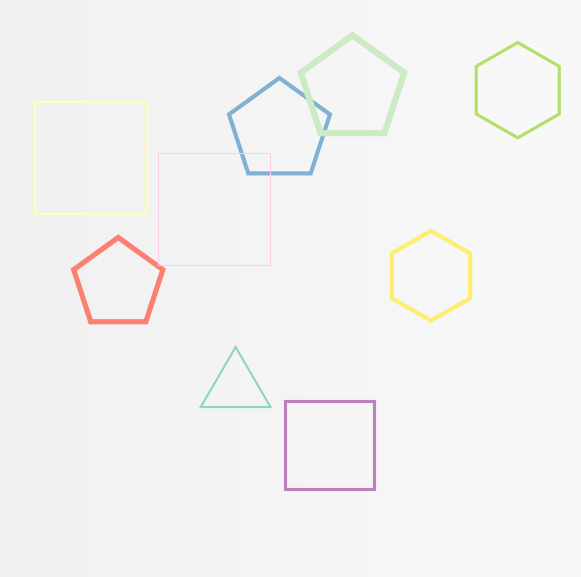[{"shape": "triangle", "thickness": 1, "radius": 0.35, "center": [0.405, 0.329]}, {"shape": "square", "thickness": 1, "radius": 0.48, "center": [0.157, 0.726]}, {"shape": "pentagon", "thickness": 2.5, "radius": 0.4, "center": [0.203, 0.507]}, {"shape": "pentagon", "thickness": 2, "radius": 0.46, "center": [0.481, 0.773]}, {"shape": "hexagon", "thickness": 1.5, "radius": 0.41, "center": [0.891, 0.843]}, {"shape": "square", "thickness": 0.5, "radius": 0.48, "center": [0.368, 0.637]}, {"shape": "square", "thickness": 1.5, "radius": 0.38, "center": [0.567, 0.228]}, {"shape": "pentagon", "thickness": 3, "radius": 0.47, "center": [0.606, 0.844]}, {"shape": "hexagon", "thickness": 2, "radius": 0.39, "center": [0.741, 0.522]}]